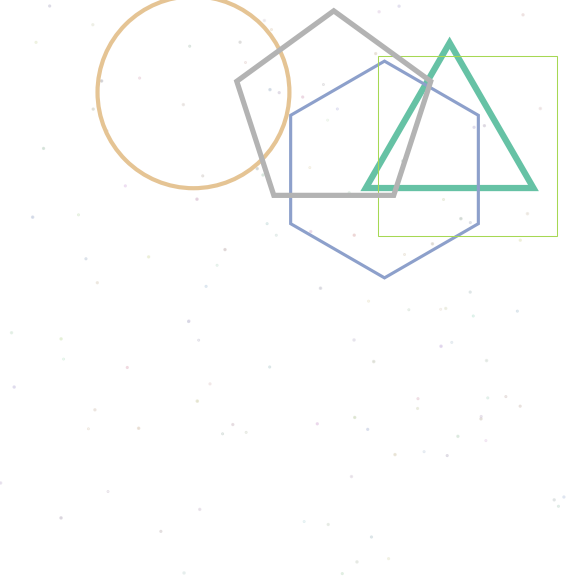[{"shape": "triangle", "thickness": 3, "radius": 0.84, "center": [0.779, 0.757]}, {"shape": "hexagon", "thickness": 1.5, "radius": 0.94, "center": [0.666, 0.706]}, {"shape": "square", "thickness": 0.5, "radius": 0.78, "center": [0.809, 0.746]}, {"shape": "circle", "thickness": 2, "radius": 0.83, "center": [0.335, 0.839]}, {"shape": "pentagon", "thickness": 2.5, "radius": 0.88, "center": [0.578, 0.804]}]